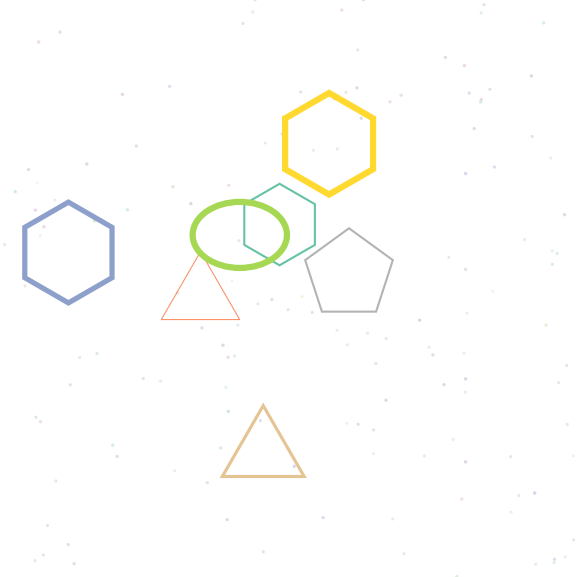[{"shape": "hexagon", "thickness": 1, "radius": 0.35, "center": [0.484, 0.61]}, {"shape": "triangle", "thickness": 0.5, "radius": 0.39, "center": [0.347, 0.485]}, {"shape": "hexagon", "thickness": 2.5, "radius": 0.44, "center": [0.118, 0.562]}, {"shape": "oval", "thickness": 3, "radius": 0.41, "center": [0.415, 0.592]}, {"shape": "hexagon", "thickness": 3, "radius": 0.44, "center": [0.57, 0.75]}, {"shape": "triangle", "thickness": 1.5, "radius": 0.41, "center": [0.456, 0.215]}, {"shape": "pentagon", "thickness": 1, "radius": 0.4, "center": [0.604, 0.524]}]